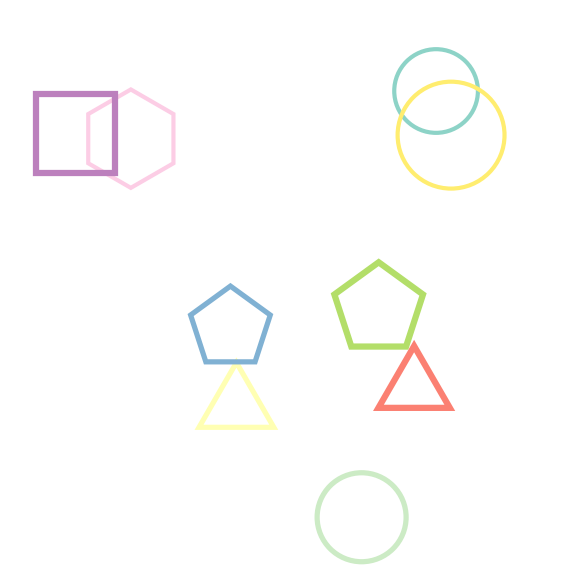[{"shape": "circle", "thickness": 2, "radius": 0.36, "center": [0.755, 0.842]}, {"shape": "triangle", "thickness": 2.5, "radius": 0.37, "center": [0.409, 0.297]}, {"shape": "triangle", "thickness": 3, "radius": 0.36, "center": [0.717, 0.329]}, {"shape": "pentagon", "thickness": 2.5, "radius": 0.36, "center": [0.399, 0.431]}, {"shape": "pentagon", "thickness": 3, "radius": 0.4, "center": [0.656, 0.464]}, {"shape": "hexagon", "thickness": 2, "radius": 0.43, "center": [0.227, 0.759]}, {"shape": "square", "thickness": 3, "radius": 0.34, "center": [0.131, 0.768]}, {"shape": "circle", "thickness": 2.5, "radius": 0.39, "center": [0.626, 0.103]}, {"shape": "circle", "thickness": 2, "radius": 0.46, "center": [0.781, 0.765]}]